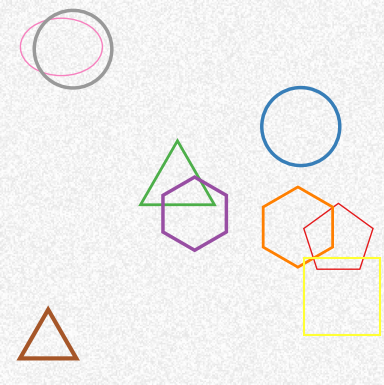[{"shape": "pentagon", "thickness": 1, "radius": 0.47, "center": [0.879, 0.377]}, {"shape": "circle", "thickness": 2.5, "radius": 0.51, "center": [0.781, 0.671]}, {"shape": "triangle", "thickness": 2, "radius": 0.55, "center": [0.461, 0.524]}, {"shape": "hexagon", "thickness": 2.5, "radius": 0.48, "center": [0.506, 0.445]}, {"shape": "hexagon", "thickness": 2, "radius": 0.52, "center": [0.774, 0.41]}, {"shape": "square", "thickness": 1.5, "radius": 0.5, "center": [0.888, 0.23]}, {"shape": "triangle", "thickness": 3, "radius": 0.42, "center": [0.125, 0.111]}, {"shape": "oval", "thickness": 1, "radius": 0.53, "center": [0.159, 0.878]}, {"shape": "circle", "thickness": 2.5, "radius": 0.5, "center": [0.19, 0.872]}]